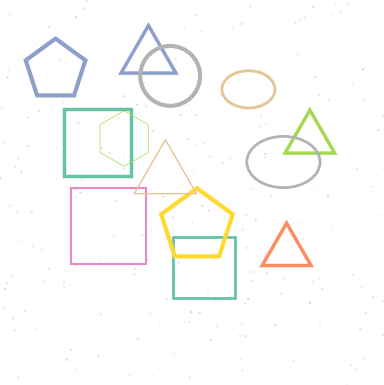[{"shape": "square", "thickness": 2.5, "radius": 0.43, "center": [0.253, 0.63]}, {"shape": "square", "thickness": 2, "radius": 0.4, "center": [0.53, 0.304]}, {"shape": "triangle", "thickness": 2.5, "radius": 0.37, "center": [0.744, 0.347]}, {"shape": "pentagon", "thickness": 3, "radius": 0.41, "center": [0.144, 0.818]}, {"shape": "triangle", "thickness": 2.5, "radius": 0.41, "center": [0.386, 0.851]}, {"shape": "square", "thickness": 1.5, "radius": 0.49, "center": [0.282, 0.412]}, {"shape": "triangle", "thickness": 2.5, "radius": 0.37, "center": [0.805, 0.64]}, {"shape": "hexagon", "thickness": 0.5, "radius": 0.36, "center": [0.322, 0.64]}, {"shape": "pentagon", "thickness": 3, "radius": 0.49, "center": [0.512, 0.413]}, {"shape": "oval", "thickness": 2, "radius": 0.34, "center": [0.645, 0.768]}, {"shape": "triangle", "thickness": 1, "radius": 0.47, "center": [0.43, 0.544]}, {"shape": "oval", "thickness": 2, "radius": 0.48, "center": [0.736, 0.579]}, {"shape": "circle", "thickness": 3, "radius": 0.39, "center": [0.442, 0.803]}]